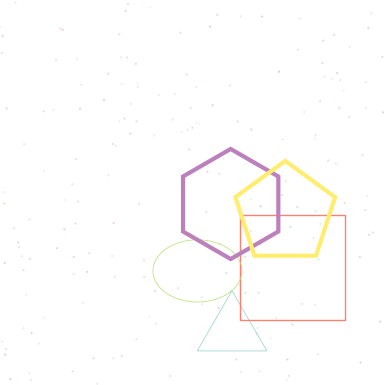[{"shape": "triangle", "thickness": 0.5, "radius": 0.52, "center": [0.603, 0.141]}, {"shape": "square", "thickness": 1, "radius": 0.68, "center": [0.759, 0.304]}, {"shape": "oval", "thickness": 0.5, "radius": 0.58, "center": [0.513, 0.296]}, {"shape": "hexagon", "thickness": 3, "radius": 0.71, "center": [0.599, 0.47]}, {"shape": "pentagon", "thickness": 3, "radius": 0.68, "center": [0.741, 0.446]}]